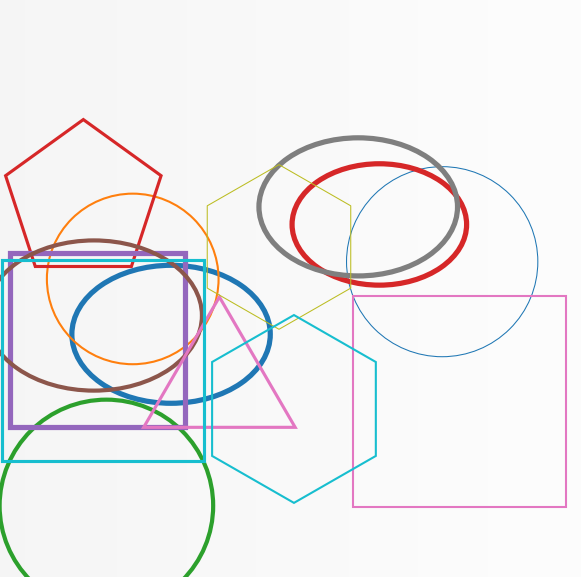[{"shape": "oval", "thickness": 2.5, "radius": 0.85, "center": [0.294, 0.42]}, {"shape": "circle", "thickness": 0.5, "radius": 0.82, "center": [0.761, 0.546]}, {"shape": "circle", "thickness": 1, "radius": 0.74, "center": [0.228, 0.516]}, {"shape": "circle", "thickness": 2, "radius": 0.92, "center": [0.183, 0.123]}, {"shape": "pentagon", "thickness": 1.5, "radius": 0.7, "center": [0.143, 0.651]}, {"shape": "oval", "thickness": 2.5, "radius": 0.75, "center": [0.653, 0.61]}, {"shape": "square", "thickness": 2.5, "radius": 0.75, "center": [0.168, 0.41]}, {"shape": "oval", "thickness": 2, "radius": 0.93, "center": [0.162, 0.453]}, {"shape": "square", "thickness": 1, "radius": 0.91, "center": [0.79, 0.304]}, {"shape": "triangle", "thickness": 1.5, "radius": 0.75, "center": [0.377, 0.334]}, {"shape": "oval", "thickness": 2.5, "radius": 0.85, "center": [0.616, 0.641]}, {"shape": "hexagon", "thickness": 0.5, "radius": 0.71, "center": [0.48, 0.571]}, {"shape": "square", "thickness": 1.5, "radius": 0.87, "center": [0.177, 0.375]}, {"shape": "hexagon", "thickness": 1, "radius": 0.81, "center": [0.506, 0.291]}]